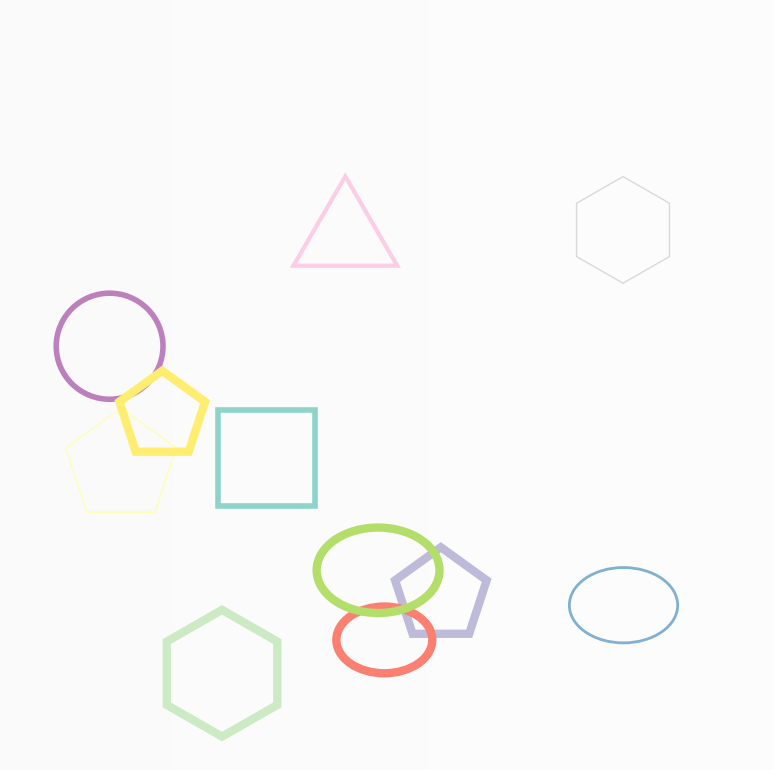[{"shape": "square", "thickness": 2, "radius": 0.31, "center": [0.344, 0.406]}, {"shape": "pentagon", "thickness": 0.5, "radius": 0.37, "center": [0.156, 0.395]}, {"shape": "pentagon", "thickness": 3, "radius": 0.31, "center": [0.569, 0.227]}, {"shape": "oval", "thickness": 3, "radius": 0.31, "center": [0.496, 0.169]}, {"shape": "oval", "thickness": 1, "radius": 0.35, "center": [0.805, 0.214]}, {"shape": "oval", "thickness": 3, "radius": 0.4, "center": [0.488, 0.259]}, {"shape": "triangle", "thickness": 1.5, "radius": 0.39, "center": [0.446, 0.694]}, {"shape": "hexagon", "thickness": 0.5, "radius": 0.35, "center": [0.804, 0.701]}, {"shape": "circle", "thickness": 2, "radius": 0.34, "center": [0.141, 0.55]}, {"shape": "hexagon", "thickness": 3, "radius": 0.41, "center": [0.286, 0.126]}, {"shape": "pentagon", "thickness": 3, "radius": 0.29, "center": [0.209, 0.46]}]